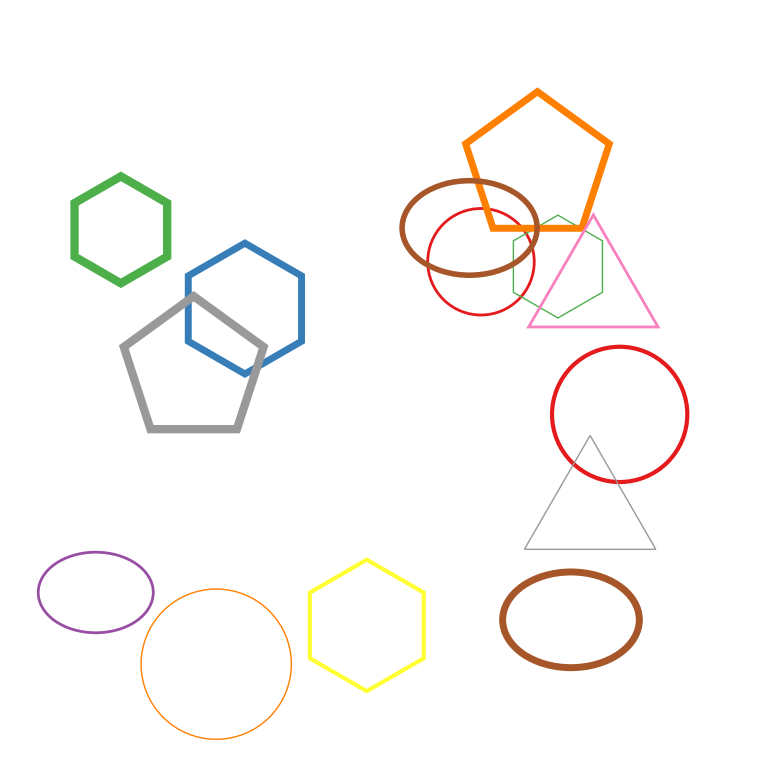[{"shape": "circle", "thickness": 1.5, "radius": 0.44, "center": [0.805, 0.462]}, {"shape": "circle", "thickness": 1, "radius": 0.35, "center": [0.625, 0.66]}, {"shape": "hexagon", "thickness": 2.5, "radius": 0.42, "center": [0.318, 0.599]}, {"shape": "hexagon", "thickness": 0.5, "radius": 0.33, "center": [0.725, 0.654]}, {"shape": "hexagon", "thickness": 3, "radius": 0.35, "center": [0.157, 0.702]}, {"shape": "oval", "thickness": 1, "radius": 0.37, "center": [0.124, 0.231]}, {"shape": "circle", "thickness": 0.5, "radius": 0.49, "center": [0.281, 0.137]}, {"shape": "pentagon", "thickness": 2.5, "radius": 0.49, "center": [0.698, 0.783]}, {"shape": "hexagon", "thickness": 1.5, "radius": 0.43, "center": [0.476, 0.188]}, {"shape": "oval", "thickness": 2, "radius": 0.44, "center": [0.61, 0.704]}, {"shape": "oval", "thickness": 2.5, "radius": 0.44, "center": [0.742, 0.195]}, {"shape": "triangle", "thickness": 1, "radius": 0.49, "center": [0.771, 0.624]}, {"shape": "pentagon", "thickness": 3, "radius": 0.48, "center": [0.252, 0.52]}, {"shape": "triangle", "thickness": 0.5, "radius": 0.49, "center": [0.766, 0.336]}]